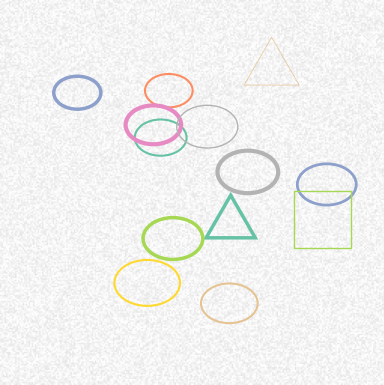[{"shape": "triangle", "thickness": 2.5, "radius": 0.37, "center": [0.599, 0.419]}, {"shape": "oval", "thickness": 1.5, "radius": 0.34, "center": [0.417, 0.643]}, {"shape": "oval", "thickness": 1.5, "radius": 0.31, "center": [0.439, 0.765]}, {"shape": "oval", "thickness": 2, "radius": 0.38, "center": [0.849, 0.521]}, {"shape": "oval", "thickness": 2.5, "radius": 0.31, "center": [0.201, 0.759]}, {"shape": "oval", "thickness": 3, "radius": 0.36, "center": [0.398, 0.676]}, {"shape": "square", "thickness": 1, "radius": 0.37, "center": [0.838, 0.429]}, {"shape": "oval", "thickness": 2.5, "radius": 0.39, "center": [0.449, 0.38]}, {"shape": "oval", "thickness": 1.5, "radius": 0.43, "center": [0.382, 0.265]}, {"shape": "triangle", "thickness": 0.5, "radius": 0.41, "center": [0.706, 0.82]}, {"shape": "oval", "thickness": 1.5, "radius": 0.37, "center": [0.596, 0.212]}, {"shape": "oval", "thickness": 3, "radius": 0.39, "center": [0.644, 0.553]}, {"shape": "oval", "thickness": 1, "radius": 0.4, "center": [0.538, 0.671]}]